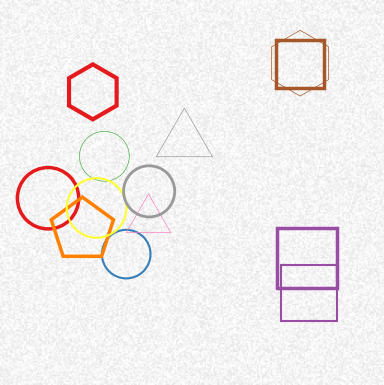[{"shape": "circle", "thickness": 2.5, "radius": 0.4, "center": [0.125, 0.485]}, {"shape": "hexagon", "thickness": 3, "radius": 0.36, "center": [0.241, 0.761]}, {"shape": "circle", "thickness": 1.5, "radius": 0.32, "center": [0.328, 0.34]}, {"shape": "circle", "thickness": 0.5, "radius": 0.32, "center": [0.271, 0.594]}, {"shape": "square", "thickness": 1.5, "radius": 0.37, "center": [0.802, 0.239]}, {"shape": "square", "thickness": 2.5, "radius": 0.39, "center": [0.797, 0.33]}, {"shape": "pentagon", "thickness": 2.5, "radius": 0.42, "center": [0.214, 0.403]}, {"shape": "circle", "thickness": 1.5, "radius": 0.39, "center": [0.251, 0.46]}, {"shape": "square", "thickness": 2.5, "radius": 0.31, "center": [0.78, 0.834]}, {"shape": "hexagon", "thickness": 0.5, "radius": 0.43, "center": [0.78, 0.836]}, {"shape": "triangle", "thickness": 0.5, "radius": 0.33, "center": [0.386, 0.429]}, {"shape": "triangle", "thickness": 0.5, "radius": 0.42, "center": [0.479, 0.635]}, {"shape": "circle", "thickness": 2, "radius": 0.33, "center": [0.387, 0.503]}]